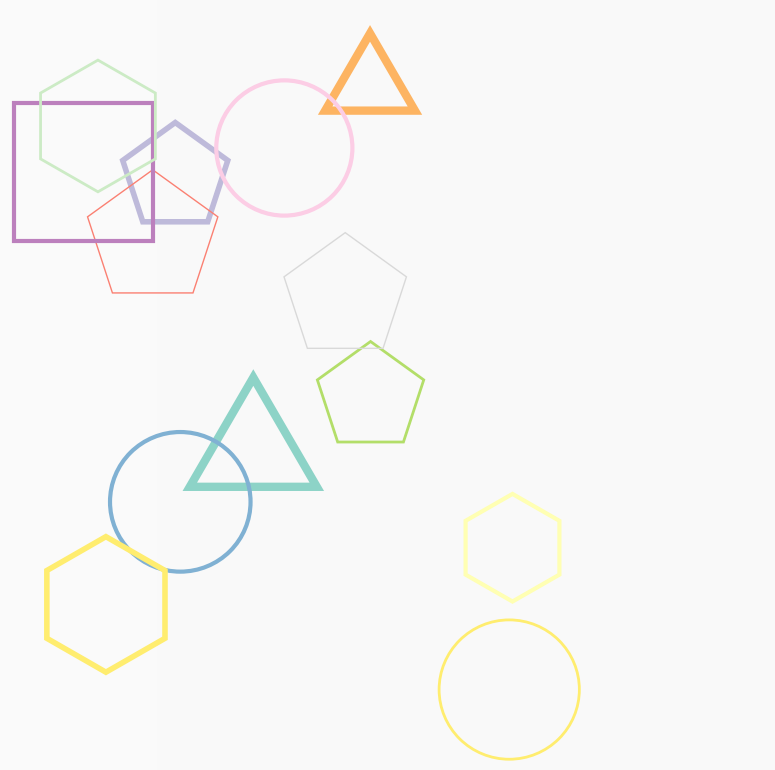[{"shape": "triangle", "thickness": 3, "radius": 0.47, "center": [0.327, 0.415]}, {"shape": "hexagon", "thickness": 1.5, "radius": 0.35, "center": [0.661, 0.289]}, {"shape": "pentagon", "thickness": 2, "radius": 0.36, "center": [0.226, 0.77]}, {"shape": "pentagon", "thickness": 0.5, "radius": 0.44, "center": [0.197, 0.691]}, {"shape": "circle", "thickness": 1.5, "radius": 0.45, "center": [0.233, 0.348]}, {"shape": "triangle", "thickness": 3, "radius": 0.33, "center": [0.477, 0.89]}, {"shape": "pentagon", "thickness": 1, "radius": 0.36, "center": [0.478, 0.484]}, {"shape": "circle", "thickness": 1.5, "radius": 0.44, "center": [0.367, 0.808]}, {"shape": "pentagon", "thickness": 0.5, "radius": 0.42, "center": [0.445, 0.615]}, {"shape": "square", "thickness": 1.5, "radius": 0.45, "center": [0.107, 0.777]}, {"shape": "hexagon", "thickness": 1, "radius": 0.43, "center": [0.126, 0.836]}, {"shape": "circle", "thickness": 1, "radius": 0.45, "center": [0.657, 0.104]}, {"shape": "hexagon", "thickness": 2, "radius": 0.44, "center": [0.137, 0.215]}]